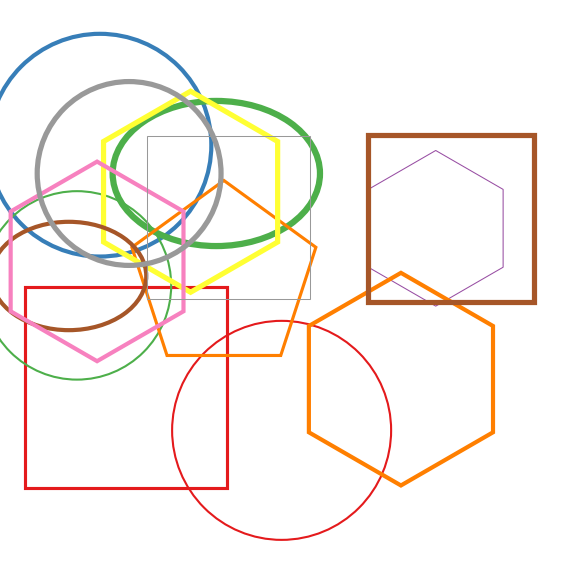[{"shape": "circle", "thickness": 1, "radius": 0.95, "center": [0.488, 0.254]}, {"shape": "square", "thickness": 1.5, "radius": 0.87, "center": [0.218, 0.328]}, {"shape": "circle", "thickness": 2, "radius": 0.96, "center": [0.173, 0.748]}, {"shape": "circle", "thickness": 1, "radius": 0.82, "center": [0.133, 0.505]}, {"shape": "oval", "thickness": 3, "radius": 0.9, "center": [0.375, 0.699]}, {"shape": "hexagon", "thickness": 0.5, "radius": 0.67, "center": [0.755, 0.604]}, {"shape": "pentagon", "thickness": 1.5, "radius": 0.84, "center": [0.388, 0.519]}, {"shape": "hexagon", "thickness": 2, "radius": 0.92, "center": [0.694, 0.343]}, {"shape": "hexagon", "thickness": 2.5, "radius": 0.87, "center": [0.33, 0.667]}, {"shape": "square", "thickness": 2.5, "radius": 0.72, "center": [0.781, 0.621]}, {"shape": "oval", "thickness": 2, "radius": 0.67, "center": [0.119, 0.521]}, {"shape": "hexagon", "thickness": 2, "radius": 0.86, "center": [0.168, 0.546]}, {"shape": "circle", "thickness": 2.5, "radius": 0.8, "center": [0.224, 0.699]}, {"shape": "square", "thickness": 0.5, "radius": 0.7, "center": [0.395, 0.623]}]